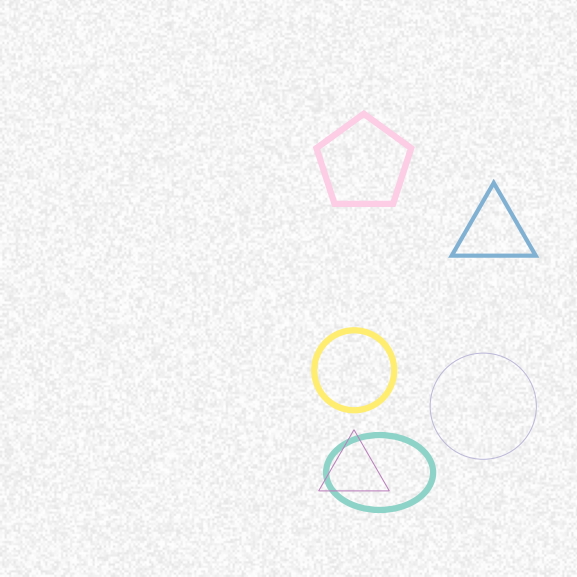[{"shape": "oval", "thickness": 3, "radius": 0.46, "center": [0.657, 0.181]}, {"shape": "circle", "thickness": 0.5, "radius": 0.46, "center": [0.837, 0.296]}, {"shape": "triangle", "thickness": 2, "radius": 0.42, "center": [0.855, 0.598]}, {"shape": "pentagon", "thickness": 3, "radius": 0.43, "center": [0.63, 0.716]}, {"shape": "triangle", "thickness": 0.5, "radius": 0.35, "center": [0.613, 0.184]}, {"shape": "circle", "thickness": 3, "radius": 0.35, "center": [0.613, 0.358]}]